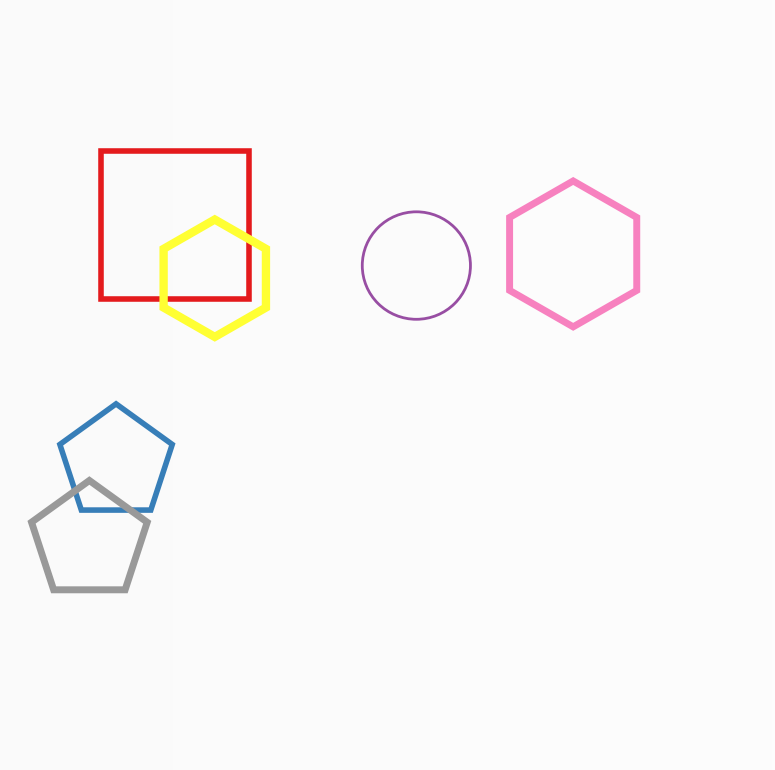[{"shape": "square", "thickness": 2, "radius": 0.48, "center": [0.226, 0.708]}, {"shape": "pentagon", "thickness": 2, "radius": 0.38, "center": [0.15, 0.399]}, {"shape": "circle", "thickness": 1, "radius": 0.35, "center": [0.537, 0.655]}, {"shape": "hexagon", "thickness": 3, "radius": 0.38, "center": [0.277, 0.639]}, {"shape": "hexagon", "thickness": 2.5, "radius": 0.47, "center": [0.74, 0.67]}, {"shape": "pentagon", "thickness": 2.5, "radius": 0.39, "center": [0.115, 0.298]}]